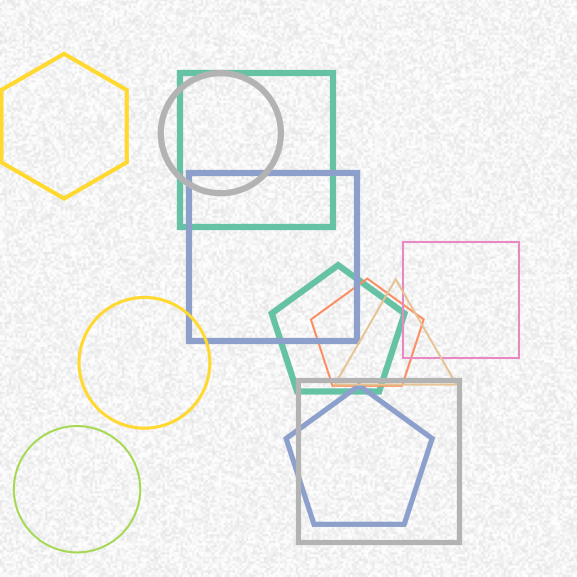[{"shape": "pentagon", "thickness": 3, "radius": 0.6, "center": [0.586, 0.419]}, {"shape": "square", "thickness": 3, "radius": 0.66, "center": [0.444, 0.739]}, {"shape": "pentagon", "thickness": 1, "radius": 0.51, "center": [0.636, 0.414]}, {"shape": "pentagon", "thickness": 2.5, "radius": 0.66, "center": [0.622, 0.199]}, {"shape": "square", "thickness": 3, "radius": 0.73, "center": [0.472, 0.553]}, {"shape": "square", "thickness": 1, "radius": 0.5, "center": [0.798, 0.48]}, {"shape": "circle", "thickness": 1, "radius": 0.55, "center": [0.133, 0.152]}, {"shape": "hexagon", "thickness": 2, "radius": 0.63, "center": [0.111, 0.781]}, {"shape": "circle", "thickness": 1.5, "radius": 0.57, "center": [0.25, 0.371]}, {"shape": "triangle", "thickness": 1, "radius": 0.61, "center": [0.685, 0.394]}, {"shape": "square", "thickness": 2.5, "radius": 0.7, "center": [0.656, 0.201]}, {"shape": "circle", "thickness": 3, "radius": 0.52, "center": [0.382, 0.769]}]